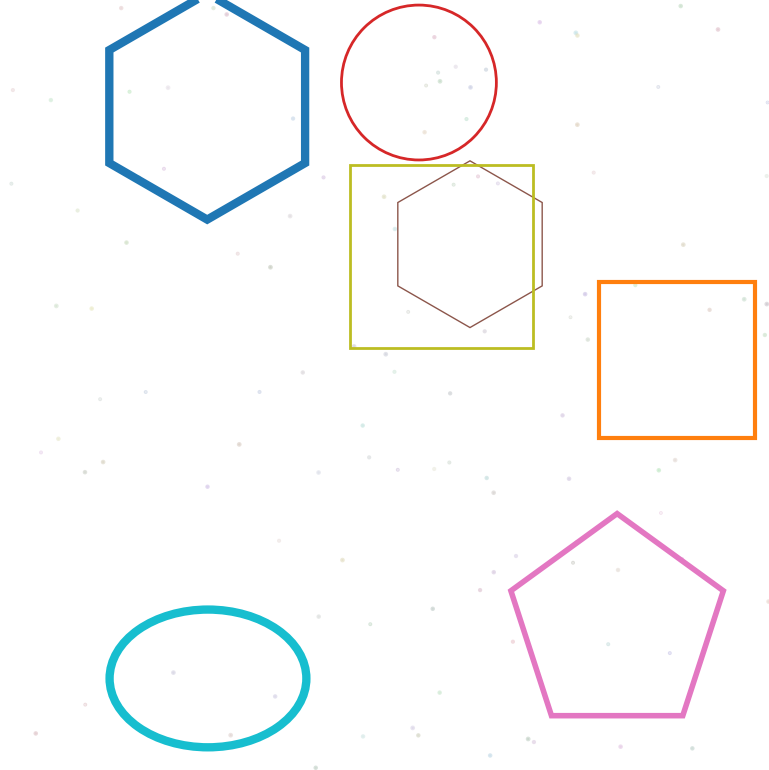[{"shape": "hexagon", "thickness": 3, "radius": 0.73, "center": [0.269, 0.862]}, {"shape": "square", "thickness": 1.5, "radius": 0.51, "center": [0.879, 0.532]}, {"shape": "circle", "thickness": 1, "radius": 0.5, "center": [0.544, 0.893]}, {"shape": "hexagon", "thickness": 0.5, "radius": 0.54, "center": [0.61, 0.683]}, {"shape": "pentagon", "thickness": 2, "radius": 0.73, "center": [0.801, 0.188]}, {"shape": "square", "thickness": 1, "radius": 0.59, "center": [0.574, 0.667]}, {"shape": "oval", "thickness": 3, "radius": 0.64, "center": [0.27, 0.119]}]